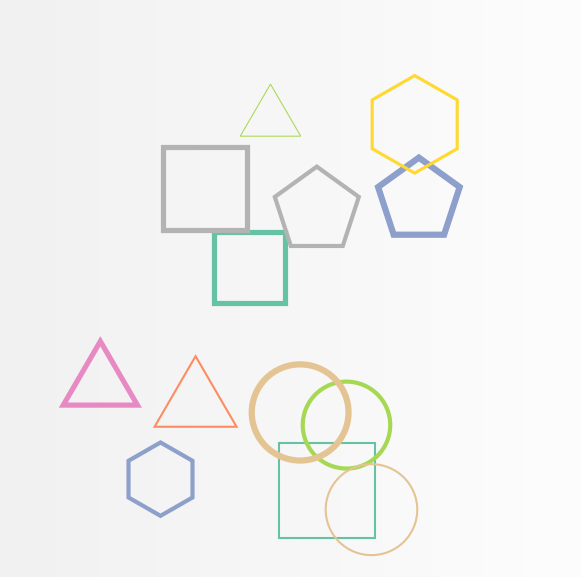[{"shape": "square", "thickness": 2.5, "radius": 0.31, "center": [0.43, 0.536]}, {"shape": "square", "thickness": 1, "radius": 0.41, "center": [0.562, 0.149]}, {"shape": "triangle", "thickness": 1, "radius": 0.41, "center": [0.336, 0.301]}, {"shape": "pentagon", "thickness": 3, "radius": 0.37, "center": [0.721, 0.652]}, {"shape": "hexagon", "thickness": 2, "radius": 0.32, "center": [0.276, 0.169]}, {"shape": "triangle", "thickness": 2.5, "radius": 0.37, "center": [0.173, 0.334]}, {"shape": "circle", "thickness": 2, "radius": 0.38, "center": [0.596, 0.263]}, {"shape": "triangle", "thickness": 0.5, "radius": 0.3, "center": [0.465, 0.793]}, {"shape": "hexagon", "thickness": 1.5, "radius": 0.42, "center": [0.713, 0.784]}, {"shape": "circle", "thickness": 1, "radius": 0.39, "center": [0.639, 0.117]}, {"shape": "circle", "thickness": 3, "radius": 0.42, "center": [0.516, 0.285]}, {"shape": "square", "thickness": 2.5, "radius": 0.36, "center": [0.352, 0.673]}, {"shape": "pentagon", "thickness": 2, "radius": 0.38, "center": [0.545, 0.635]}]